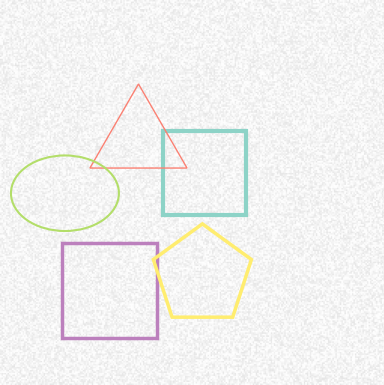[{"shape": "square", "thickness": 3, "radius": 0.55, "center": [0.531, 0.551]}, {"shape": "triangle", "thickness": 1, "radius": 0.73, "center": [0.36, 0.636]}, {"shape": "oval", "thickness": 1.5, "radius": 0.7, "center": [0.169, 0.498]}, {"shape": "square", "thickness": 2.5, "radius": 0.62, "center": [0.285, 0.245]}, {"shape": "pentagon", "thickness": 2.5, "radius": 0.67, "center": [0.526, 0.285]}]